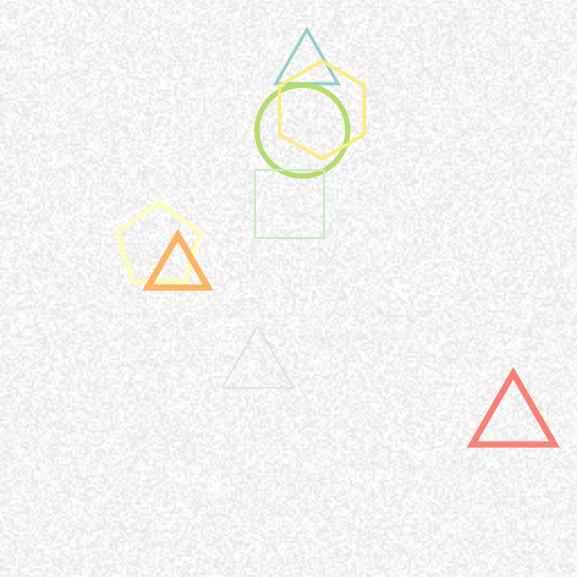[{"shape": "triangle", "thickness": 1.5, "radius": 0.31, "center": [0.531, 0.885]}, {"shape": "pentagon", "thickness": 2, "radius": 0.38, "center": [0.275, 0.573]}, {"shape": "triangle", "thickness": 3, "radius": 0.41, "center": [0.889, 0.271]}, {"shape": "triangle", "thickness": 3, "radius": 0.3, "center": [0.308, 0.531]}, {"shape": "circle", "thickness": 2.5, "radius": 0.39, "center": [0.524, 0.773]}, {"shape": "triangle", "thickness": 0.5, "radius": 0.36, "center": [0.446, 0.363]}, {"shape": "square", "thickness": 1, "radius": 0.3, "center": [0.502, 0.646]}, {"shape": "hexagon", "thickness": 1.5, "radius": 0.42, "center": [0.557, 0.809]}]